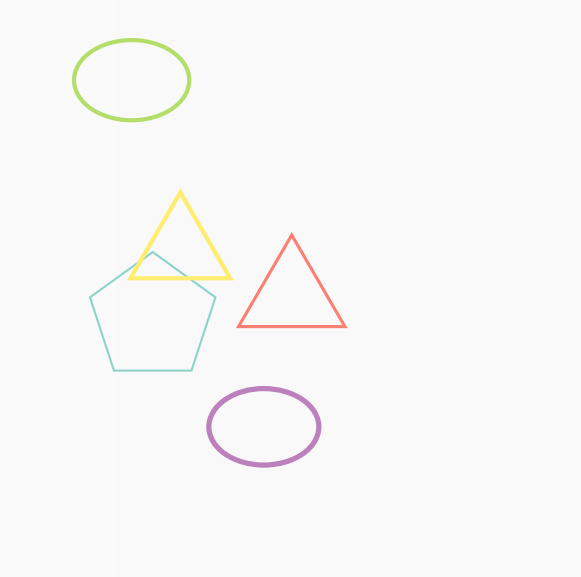[{"shape": "pentagon", "thickness": 1, "radius": 0.57, "center": [0.263, 0.449]}, {"shape": "triangle", "thickness": 1.5, "radius": 0.53, "center": [0.502, 0.486]}, {"shape": "oval", "thickness": 2, "radius": 0.5, "center": [0.226, 0.86]}, {"shape": "oval", "thickness": 2.5, "radius": 0.47, "center": [0.454, 0.26]}, {"shape": "triangle", "thickness": 2, "radius": 0.5, "center": [0.31, 0.567]}]